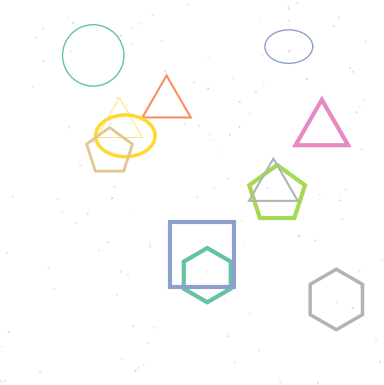[{"shape": "circle", "thickness": 1, "radius": 0.4, "center": [0.242, 0.856]}, {"shape": "hexagon", "thickness": 3, "radius": 0.35, "center": [0.538, 0.285]}, {"shape": "triangle", "thickness": 1.5, "radius": 0.36, "center": [0.433, 0.731]}, {"shape": "square", "thickness": 3, "radius": 0.42, "center": [0.524, 0.339]}, {"shape": "oval", "thickness": 1, "radius": 0.31, "center": [0.75, 0.879]}, {"shape": "triangle", "thickness": 3, "radius": 0.39, "center": [0.836, 0.662]}, {"shape": "pentagon", "thickness": 3, "radius": 0.38, "center": [0.72, 0.495]}, {"shape": "oval", "thickness": 2.5, "radius": 0.39, "center": [0.326, 0.647]}, {"shape": "triangle", "thickness": 0.5, "radius": 0.34, "center": [0.31, 0.678]}, {"shape": "pentagon", "thickness": 2, "radius": 0.31, "center": [0.284, 0.606]}, {"shape": "triangle", "thickness": 1.5, "radius": 0.37, "center": [0.71, 0.515]}, {"shape": "hexagon", "thickness": 2.5, "radius": 0.39, "center": [0.874, 0.222]}]